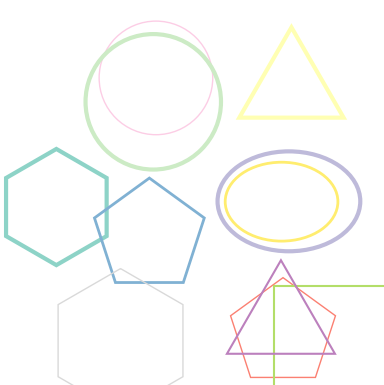[{"shape": "hexagon", "thickness": 3, "radius": 0.75, "center": [0.146, 0.462]}, {"shape": "triangle", "thickness": 3, "radius": 0.78, "center": [0.757, 0.773]}, {"shape": "oval", "thickness": 3, "radius": 0.93, "center": [0.75, 0.477]}, {"shape": "pentagon", "thickness": 1, "radius": 0.72, "center": [0.735, 0.136]}, {"shape": "pentagon", "thickness": 2, "radius": 0.75, "center": [0.388, 0.388]}, {"shape": "square", "thickness": 1.5, "radius": 0.76, "center": [0.862, 0.107]}, {"shape": "circle", "thickness": 1, "radius": 0.74, "center": [0.405, 0.798]}, {"shape": "hexagon", "thickness": 1, "radius": 0.94, "center": [0.313, 0.115]}, {"shape": "triangle", "thickness": 1.5, "radius": 0.81, "center": [0.73, 0.162]}, {"shape": "circle", "thickness": 3, "radius": 0.88, "center": [0.398, 0.736]}, {"shape": "oval", "thickness": 2, "radius": 0.73, "center": [0.731, 0.476]}]